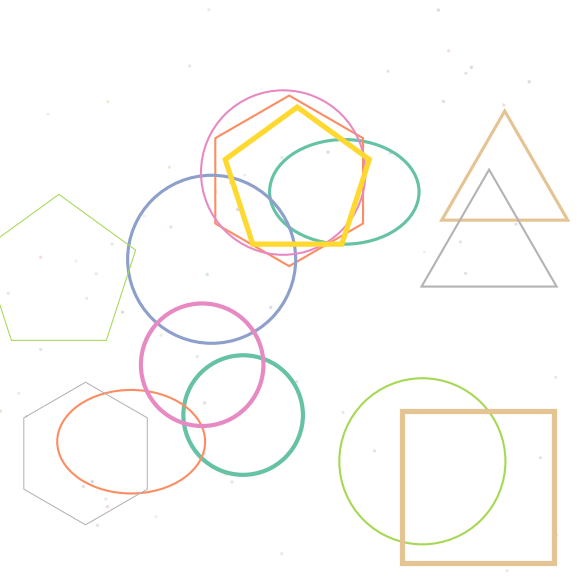[{"shape": "circle", "thickness": 2, "radius": 0.52, "center": [0.421, 0.28]}, {"shape": "oval", "thickness": 1.5, "radius": 0.65, "center": [0.596, 0.667]}, {"shape": "hexagon", "thickness": 1, "radius": 0.74, "center": [0.501, 0.686]}, {"shape": "oval", "thickness": 1, "radius": 0.64, "center": [0.227, 0.234]}, {"shape": "circle", "thickness": 1.5, "radius": 0.73, "center": [0.366, 0.55]}, {"shape": "circle", "thickness": 2, "radius": 0.53, "center": [0.35, 0.368]}, {"shape": "circle", "thickness": 1, "radius": 0.71, "center": [0.49, 0.7]}, {"shape": "pentagon", "thickness": 0.5, "radius": 0.7, "center": [0.102, 0.523]}, {"shape": "circle", "thickness": 1, "radius": 0.72, "center": [0.731, 0.2]}, {"shape": "pentagon", "thickness": 2.5, "radius": 0.66, "center": [0.515, 0.682]}, {"shape": "square", "thickness": 2.5, "radius": 0.66, "center": [0.828, 0.156]}, {"shape": "triangle", "thickness": 1.5, "radius": 0.63, "center": [0.874, 0.681]}, {"shape": "hexagon", "thickness": 0.5, "radius": 0.62, "center": [0.148, 0.214]}, {"shape": "triangle", "thickness": 1, "radius": 0.67, "center": [0.847, 0.57]}]